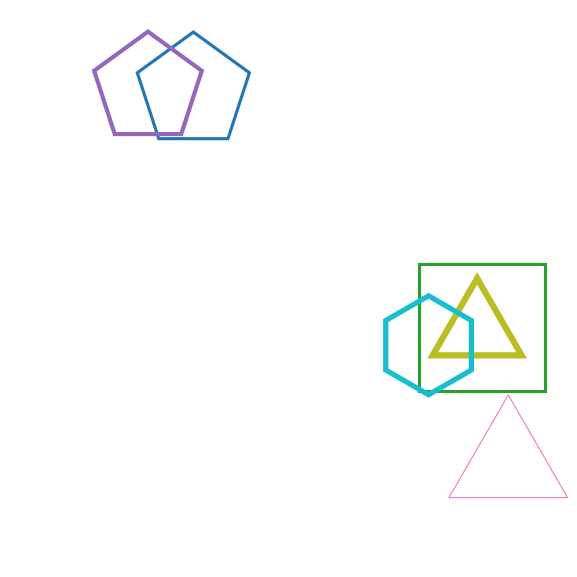[{"shape": "pentagon", "thickness": 1.5, "radius": 0.51, "center": [0.335, 0.842]}, {"shape": "square", "thickness": 1.5, "radius": 0.55, "center": [0.835, 0.432]}, {"shape": "pentagon", "thickness": 2, "radius": 0.49, "center": [0.256, 0.846]}, {"shape": "triangle", "thickness": 0.5, "radius": 0.59, "center": [0.88, 0.197]}, {"shape": "triangle", "thickness": 3, "radius": 0.44, "center": [0.826, 0.428]}, {"shape": "hexagon", "thickness": 2.5, "radius": 0.43, "center": [0.742, 0.401]}]